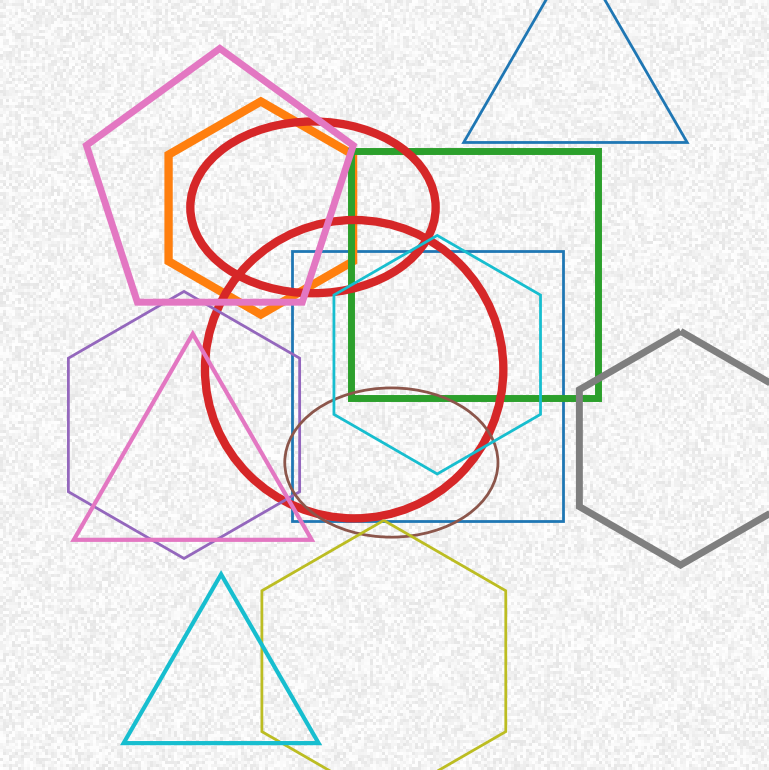[{"shape": "triangle", "thickness": 1, "radius": 0.84, "center": [0.747, 0.899]}, {"shape": "square", "thickness": 1, "radius": 0.88, "center": [0.555, 0.498]}, {"shape": "hexagon", "thickness": 3, "radius": 0.69, "center": [0.339, 0.73]}, {"shape": "square", "thickness": 2.5, "radius": 0.8, "center": [0.616, 0.644]}, {"shape": "oval", "thickness": 3, "radius": 0.8, "center": [0.406, 0.731]}, {"shape": "circle", "thickness": 3, "radius": 0.97, "center": [0.46, 0.521]}, {"shape": "hexagon", "thickness": 1, "radius": 0.87, "center": [0.239, 0.448]}, {"shape": "oval", "thickness": 1, "radius": 0.69, "center": [0.508, 0.399]}, {"shape": "pentagon", "thickness": 2.5, "radius": 0.91, "center": [0.285, 0.755]}, {"shape": "triangle", "thickness": 1.5, "radius": 0.89, "center": [0.25, 0.388]}, {"shape": "hexagon", "thickness": 2.5, "radius": 0.76, "center": [0.884, 0.418]}, {"shape": "hexagon", "thickness": 1, "radius": 0.91, "center": [0.498, 0.141]}, {"shape": "triangle", "thickness": 1.5, "radius": 0.73, "center": [0.287, 0.108]}, {"shape": "hexagon", "thickness": 1, "radius": 0.77, "center": [0.568, 0.539]}]